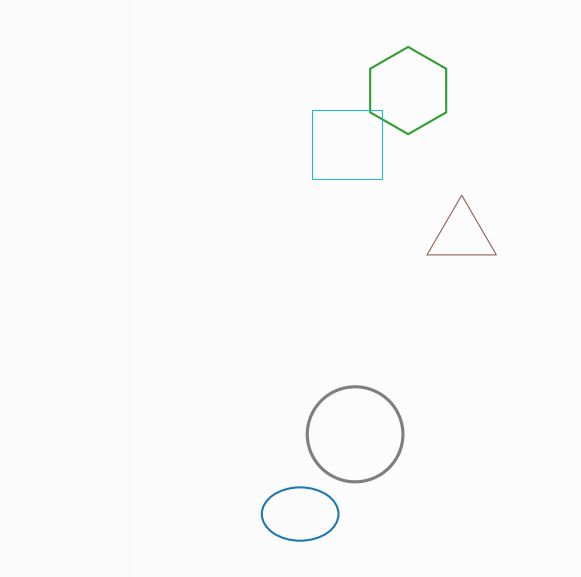[{"shape": "oval", "thickness": 1, "radius": 0.33, "center": [0.516, 0.109]}, {"shape": "hexagon", "thickness": 1, "radius": 0.38, "center": [0.702, 0.842]}, {"shape": "triangle", "thickness": 0.5, "radius": 0.34, "center": [0.794, 0.592]}, {"shape": "circle", "thickness": 1.5, "radius": 0.41, "center": [0.611, 0.247]}, {"shape": "square", "thickness": 0.5, "radius": 0.3, "center": [0.597, 0.748]}]